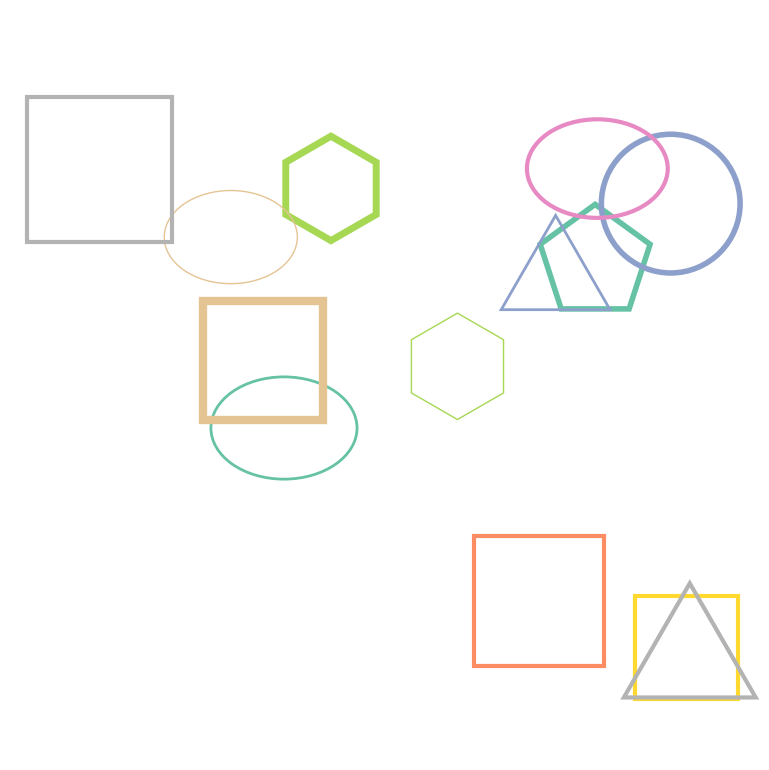[{"shape": "oval", "thickness": 1, "radius": 0.47, "center": [0.369, 0.444]}, {"shape": "pentagon", "thickness": 2, "radius": 0.38, "center": [0.773, 0.66]}, {"shape": "square", "thickness": 1.5, "radius": 0.42, "center": [0.7, 0.22]}, {"shape": "triangle", "thickness": 1, "radius": 0.41, "center": [0.722, 0.639]}, {"shape": "circle", "thickness": 2, "radius": 0.45, "center": [0.871, 0.736]}, {"shape": "oval", "thickness": 1.5, "radius": 0.46, "center": [0.776, 0.781]}, {"shape": "hexagon", "thickness": 0.5, "radius": 0.35, "center": [0.594, 0.524]}, {"shape": "hexagon", "thickness": 2.5, "radius": 0.34, "center": [0.43, 0.755]}, {"shape": "square", "thickness": 1.5, "radius": 0.33, "center": [0.892, 0.159]}, {"shape": "square", "thickness": 3, "radius": 0.39, "center": [0.342, 0.532]}, {"shape": "oval", "thickness": 0.5, "radius": 0.43, "center": [0.3, 0.692]}, {"shape": "square", "thickness": 1.5, "radius": 0.47, "center": [0.129, 0.78]}, {"shape": "triangle", "thickness": 1.5, "radius": 0.49, "center": [0.896, 0.144]}]